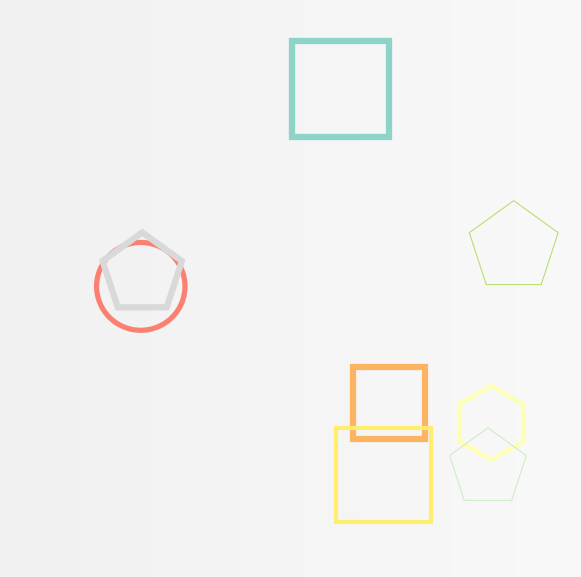[{"shape": "square", "thickness": 3, "radius": 0.41, "center": [0.586, 0.845]}, {"shape": "hexagon", "thickness": 2, "radius": 0.32, "center": [0.845, 0.267]}, {"shape": "circle", "thickness": 2.5, "radius": 0.38, "center": [0.242, 0.503]}, {"shape": "square", "thickness": 3, "radius": 0.31, "center": [0.669, 0.301]}, {"shape": "pentagon", "thickness": 0.5, "radius": 0.4, "center": [0.884, 0.571]}, {"shape": "pentagon", "thickness": 3, "radius": 0.36, "center": [0.245, 0.525]}, {"shape": "pentagon", "thickness": 0.5, "radius": 0.35, "center": [0.839, 0.189]}, {"shape": "square", "thickness": 2, "radius": 0.41, "center": [0.66, 0.177]}]